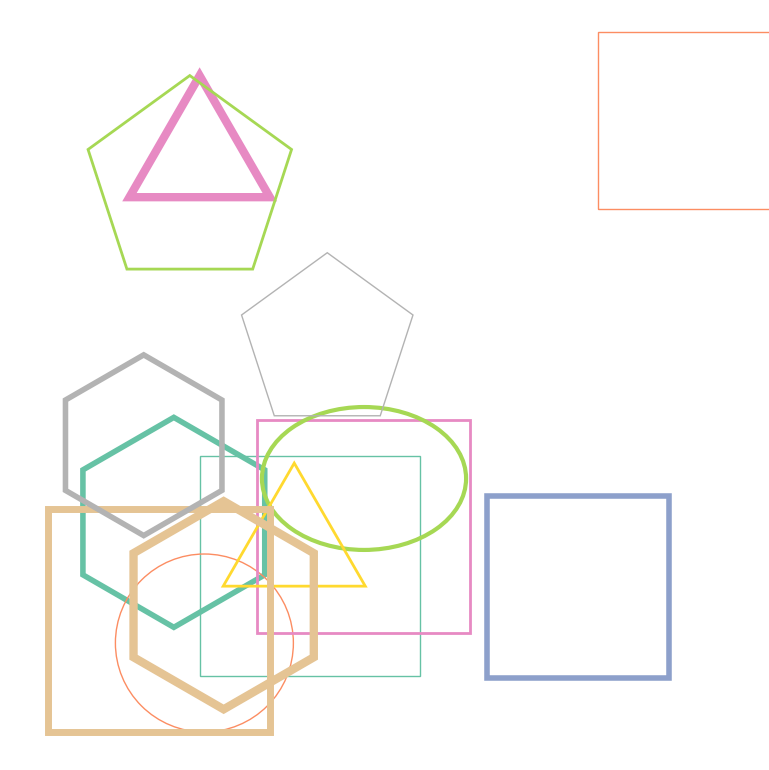[{"shape": "hexagon", "thickness": 2, "radius": 0.68, "center": [0.226, 0.322]}, {"shape": "square", "thickness": 0.5, "radius": 0.71, "center": [0.403, 0.265]}, {"shape": "square", "thickness": 0.5, "radius": 0.57, "center": [0.891, 0.843]}, {"shape": "circle", "thickness": 0.5, "radius": 0.58, "center": [0.265, 0.165]}, {"shape": "square", "thickness": 2, "radius": 0.59, "center": [0.75, 0.238]}, {"shape": "square", "thickness": 1, "radius": 0.69, "center": [0.472, 0.316]}, {"shape": "triangle", "thickness": 3, "radius": 0.53, "center": [0.259, 0.797]}, {"shape": "pentagon", "thickness": 1, "radius": 0.69, "center": [0.247, 0.763]}, {"shape": "oval", "thickness": 1.5, "radius": 0.66, "center": [0.473, 0.379]}, {"shape": "triangle", "thickness": 1, "radius": 0.53, "center": [0.382, 0.292]}, {"shape": "square", "thickness": 2.5, "radius": 0.72, "center": [0.207, 0.194]}, {"shape": "hexagon", "thickness": 3, "radius": 0.68, "center": [0.29, 0.214]}, {"shape": "pentagon", "thickness": 0.5, "radius": 0.59, "center": [0.425, 0.555]}, {"shape": "hexagon", "thickness": 2, "radius": 0.59, "center": [0.187, 0.422]}]